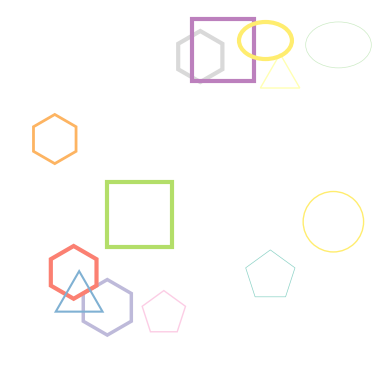[{"shape": "pentagon", "thickness": 0.5, "radius": 0.34, "center": [0.702, 0.284]}, {"shape": "triangle", "thickness": 1, "radius": 0.3, "center": [0.727, 0.801]}, {"shape": "hexagon", "thickness": 2.5, "radius": 0.36, "center": [0.279, 0.202]}, {"shape": "hexagon", "thickness": 3, "radius": 0.34, "center": [0.191, 0.293]}, {"shape": "triangle", "thickness": 1.5, "radius": 0.35, "center": [0.206, 0.226]}, {"shape": "hexagon", "thickness": 2, "radius": 0.32, "center": [0.142, 0.639]}, {"shape": "square", "thickness": 3, "radius": 0.42, "center": [0.363, 0.442]}, {"shape": "pentagon", "thickness": 1, "radius": 0.3, "center": [0.426, 0.186]}, {"shape": "hexagon", "thickness": 3, "radius": 0.33, "center": [0.52, 0.853]}, {"shape": "square", "thickness": 3, "radius": 0.4, "center": [0.58, 0.871]}, {"shape": "oval", "thickness": 0.5, "radius": 0.43, "center": [0.879, 0.883]}, {"shape": "circle", "thickness": 1, "radius": 0.39, "center": [0.866, 0.424]}, {"shape": "oval", "thickness": 3, "radius": 0.34, "center": [0.69, 0.895]}]